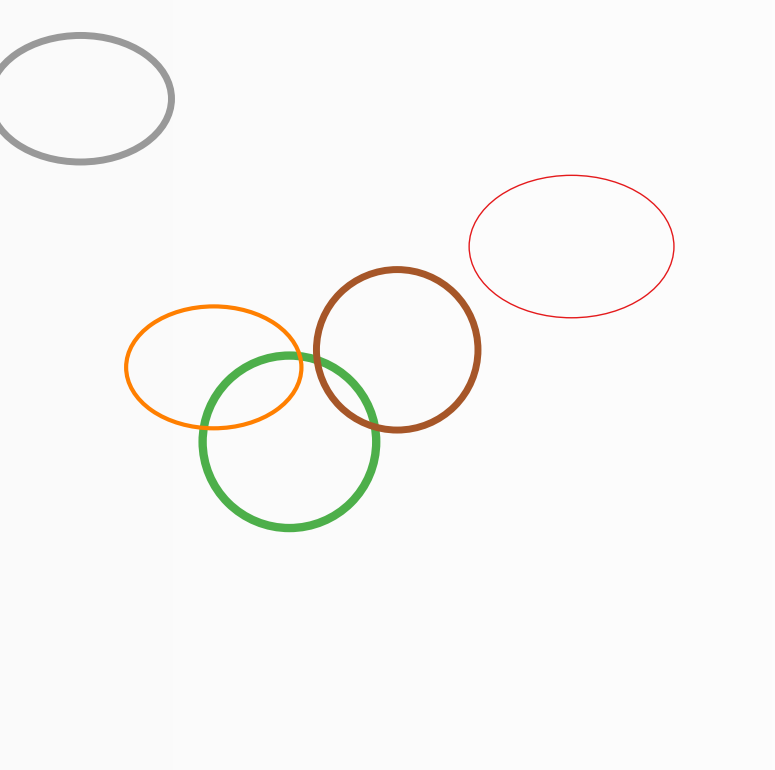[{"shape": "oval", "thickness": 0.5, "radius": 0.66, "center": [0.737, 0.68]}, {"shape": "circle", "thickness": 3, "radius": 0.56, "center": [0.373, 0.426]}, {"shape": "oval", "thickness": 1.5, "radius": 0.57, "center": [0.276, 0.523]}, {"shape": "circle", "thickness": 2.5, "radius": 0.52, "center": [0.513, 0.546]}, {"shape": "oval", "thickness": 2.5, "radius": 0.59, "center": [0.104, 0.872]}]